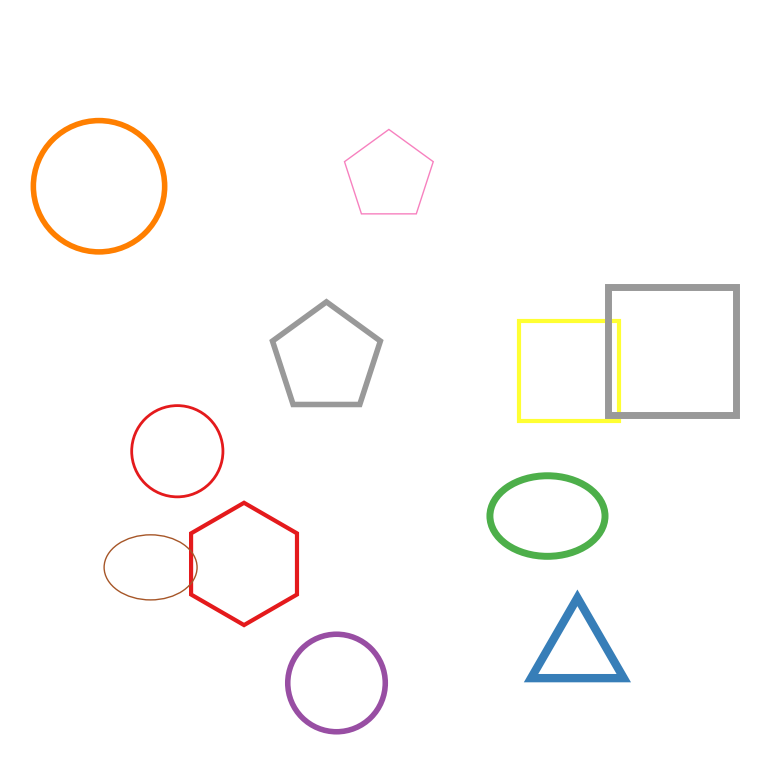[{"shape": "hexagon", "thickness": 1.5, "radius": 0.4, "center": [0.317, 0.268]}, {"shape": "circle", "thickness": 1, "radius": 0.3, "center": [0.23, 0.414]}, {"shape": "triangle", "thickness": 3, "radius": 0.35, "center": [0.75, 0.154]}, {"shape": "oval", "thickness": 2.5, "radius": 0.37, "center": [0.711, 0.33]}, {"shape": "circle", "thickness": 2, "radius": 0.32, "center": [0.437, 0.113]}, {"shape": "circle", "thickness": 2, "radius": 0.43, "center": [0.129, 0.758]}, {"shape": "square", "thickness": 1.5, "radius": 0.32, "center": [0.739, 0.518]}, {"shape": "oval", "thickness": 0.5, "radius": 0.3, "center": [0.196, 0.263]}, {"shape": "pentagon", "thickness": 0.5, "radius": 0.3, "center": [0.505, 0.771]}, {"shape": "pentagon", "thickness": 2, "radius": 0.37, "center": [0.424, 0.534]}, {"shape": "square", "thickness": 2.5, "radius": 0.42, "center": [0.873, 0.544]}]